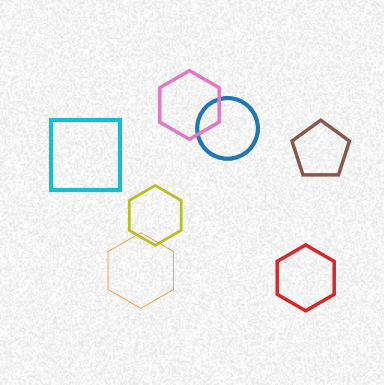[{"shape": "circle", "thickness": 3, "radius": 0.39, "center": [0.591, 0.666]}, {"shape": "hexagon", "thickness": 0.5, "radius": 0.49, "center": [0.366, 0.297]}, {"shape": "hexagon", "thickness": 2.5, "radius": 0.43, "center": [0.794, 0.278]}, {"shape": "pentagon", "thickness": 2.5, "radius": 0.39, "center": [0.833, 0.609]}, {"shape": "hexagon", "thickness": 2.5, "radius": 0.45, "center": [0.492, 0.727]}, {"shape": "hexagon", "thickness": 2, "radius": 0.39, "center": [0.403, 0.441]}, {"shape": "square", "thickness": 3, "radius": 0.45, "center": [0.223, 0.597]}]